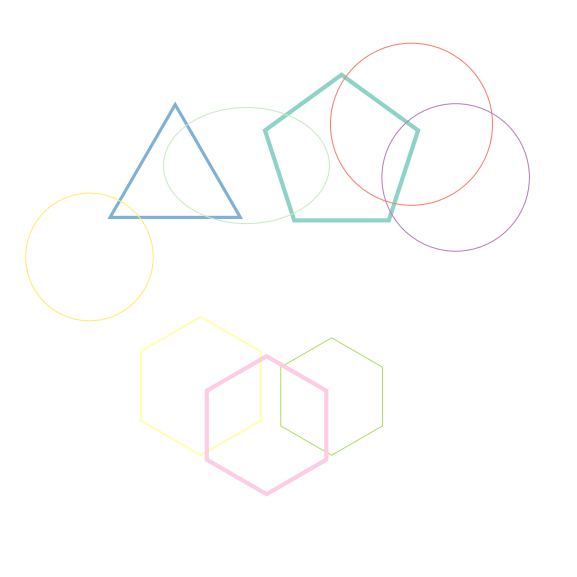[{"shape": "pentagon", "thickness": 2, "radius": 0.7, "center": [0.591, 0.73]}, {"shape": "hexagon", "thickness": 1, "radius": 0.6, "center": [0.348, 0.331]}, {"shape": "circle", "thickness": 0.5, "radius": 0.7, "center": [0.713, 0.784]}, {"shape": "triangle", "thickness": 1.5, "radius": 0.65, "center": [0.303, 0.688]}, {"shape": "hexagon", "thickness": 0.5, "radius": 0.51, "center": [0.574, 0.312]}, {"shape": "hexagon", "thickness": 2, "radius": 0.6, "center": [0.462, 0.263]}, {"shape": "circle", "thickness": 0.5, "radius": 0.64, "center": [0.789, 0.692]}, {"shape": "oval", "thickness": 0.5, "radius": 0.72, "center": [0.427, 0.712]}, {"shape": "circle", "thickness": 0.5, "radius": 0.55, "center": [0.155, 0.554]}]